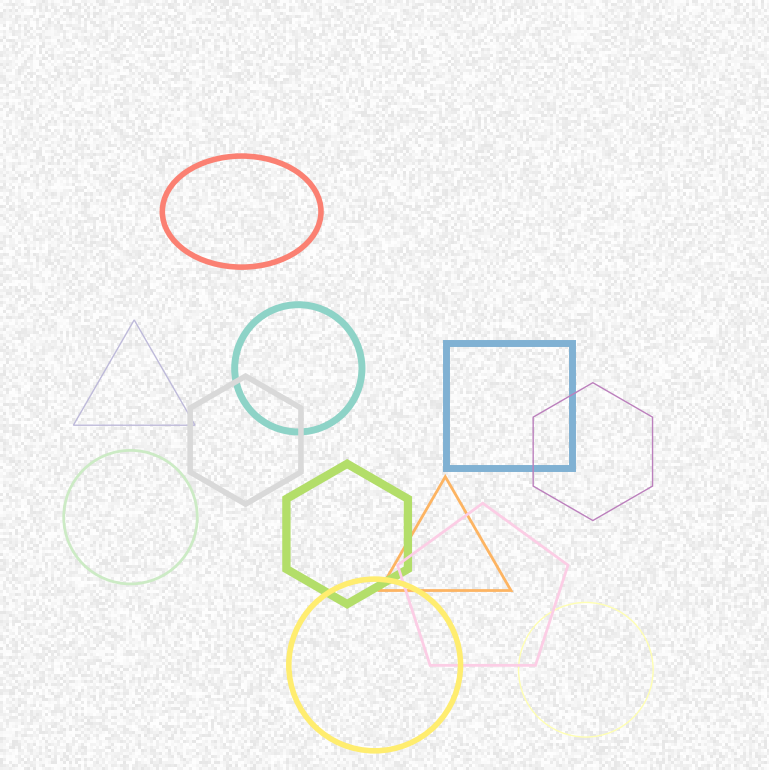[{"shape": "circle", "thickness": 2.5, "radius": 0.41, "center": [0.387, 0.522]}, {"shape": "circle", "thickness": 0.5, "radius": 0.44, "center": [0.761, 0.13]}, {"shape": "triangle", "thickness": 0.5, "radius": 0.46, "center": [0.174, 0.493]}, {"shape": "oval", "thickness": 2, "radius": 0.52, "center": [0.314, 0.725]}, {"shape": "square", "thickness": 2.5, "radius": 0.41, "center": [0.661, 0.474]}, {"shape": "triangle", "thickness": 1, "radius": 0.49, "center": [0.578, 0.282]}, {"shape": "hexagon", "thickness": 3, "radius": 0.46, "center": [0.451, 0.307]}, {"shape": "pentagon", "thickness": 1, "radius": 0.58, "center": [0.627, 0.23]}, {"shape": "hexagon", "thickness": 2, "radius": 0.42, "center": [0.319, 0.428]}, {"shape": "hexagon", "thickness": 0.5, "radius": 0.45, "center": [0.77, 0.413]}, {"shape": "circle", "thickness": 1, "radius": 0.43, "center": [0.169, 0.328]}, {"shape": "circle", "thickness": 2, "radius": 0.56, "center": [0.487, 0.136]}]